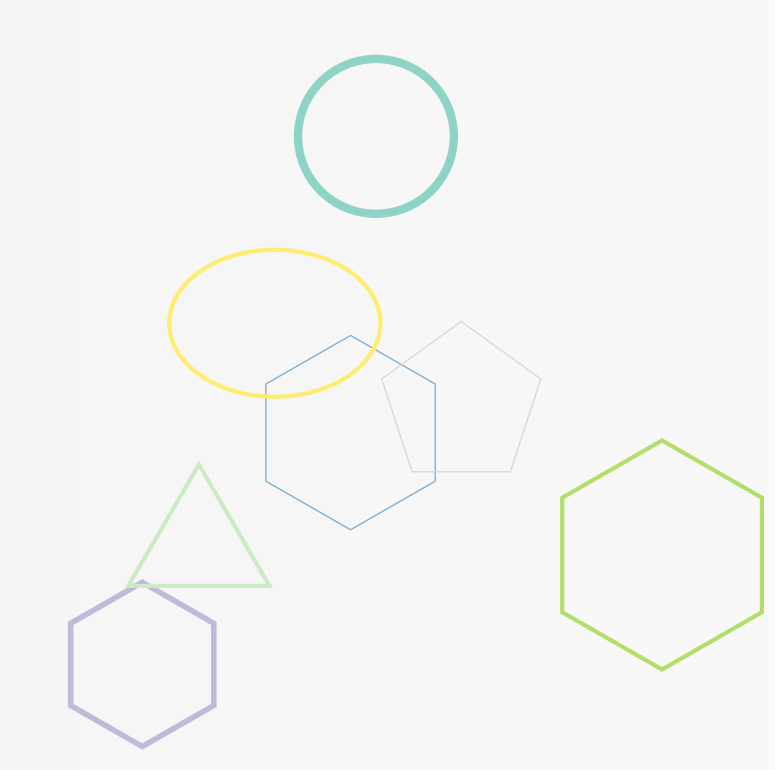[{"shape": "circle", "thickness": 3, "radius": 0.5, "center": [0.485, 0.823]}, {"shape": "hexagon", "thickness": 2, "radius": 0.53, "center": [0.184, 0.137]}, {"shape": "hexagon", "thickness": 0.5, "radius": 0.63, "center": [0.452, 0.438]}, {"shape": "hexagon", "thickness": 1.5, "radius": 0.74, "center": [0.854, 0.279]}, {"shape": "pentagon", "thickness": 0.5, "radius": 0.54, "center": [0.595, 0.475]}, {"shape": "triangle", "thickness": 1.5, "radius": 0.53, "center": [0.257, 0.292]}, {"shape": "oval", "thickness": 1.5, "radius": 0.68, "center": [0.355, 0.58]}]